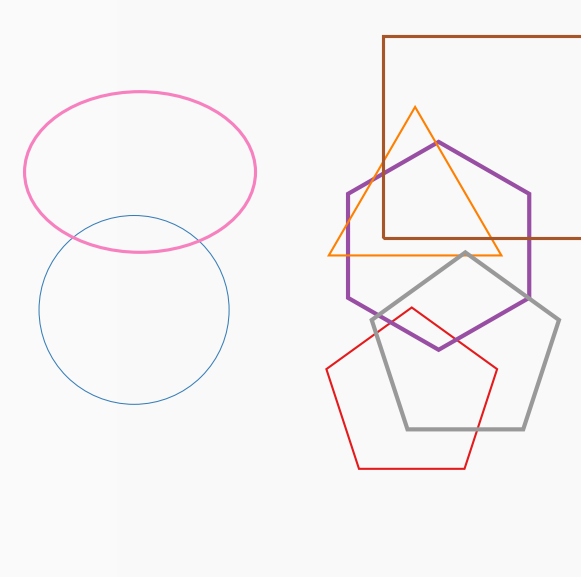[{"shape": "pentagon", "thickness": 1, "radius": 0.77, "center": [0.708, 0.312]}, {"shape": "circle", "thickness": 0.5, "radius": 0.82, "center": [0.231, 0.462]}, {"shape": "hexagon", "thickness": 2, "radius": 0.9, "center": [0.755, 0.573]}, {"shape": "triangle", "thickness": 1, "radius": 0.86, "center": [0.714, 0.643]}, {"shape": "square", "thickness": 1.5, "radius": 0.88, "center": [0.835, 0.762]}, {"shape": "oval", "thickness": 1.5, "radius": 0.99, "center": [0.241, 0.701]}, {"shape": "pentagon", "thickness": 2, "radius": 0.85, "center": [0.801, 0.393]}]